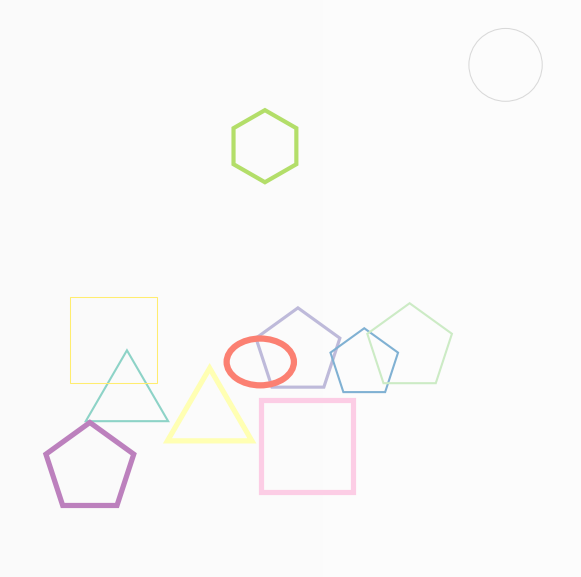[{"shape": "triangle", "thickness": 1, "radius": 0.41, "center": [0.218, 0.311]}, {"shape": "triangle", "thickness": 2.5, "radius": 0.42, "center": [0.361, 0.278]}, {"shape": "pentagon", "thickness": 1.5, "radius": 0.38, "center": [0.513, 0.39]}, {"shape": "oval", "thickness": 3, "radius": 0.29, "center": [0.448, 0.372]}, {"shape": "pentagon", "thickness": 1, "radius": 0.31, "center": [0.627, 0.37]}, {"shape": "hexagon", "thickness": 2, "radius": 0.31, "center": [0.456, 0.746]}, {"shape": "square", "thickness": 2.5, "radius": 0.4, "center": [0.528, 0.227]}, {"shape": "circle", "thickness": 0.5, "radius": 0.32, "center": [0.87, 0.887]}, {"shape": "pentagon", "thickness": 2.5, "radius": 0.4, "center": [0.155, 0.188]}, {"shape": "pentagon", "thickness": 1, "radius": 0.38, "center": [0.705, 0.398]}, {"shape": "square", "thickness": 0.5, "radius": 0.37, "center": [0.195, 0.411]}]